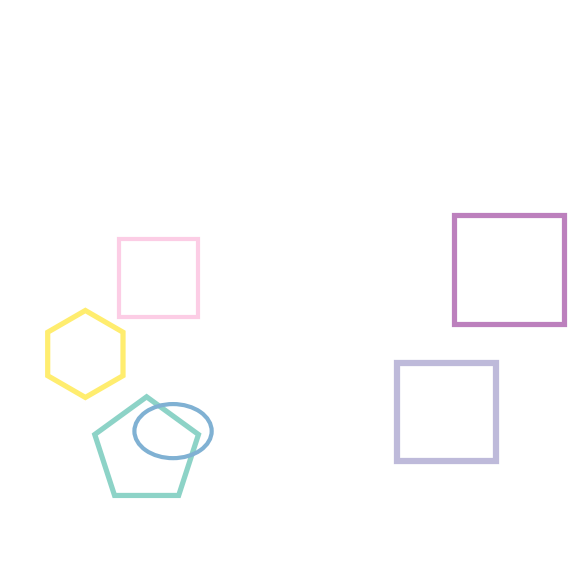[{"shape": "pentagon", "thickness": 2.5, "radius": 0.47, "center": [0.254, 0.218]}, {"shape": "square", "thickness": 3, "radius": 0.42, "center": [0.773, 0.286]}, {"shape": "oval", "thickness": 2, "radius": 0.33, "center": [0.3, 0.253]}, {"shape": "square", "thickness": 2, "radius": 0.34, "center": [0.275, 0.518]}, {"shape": "square", "thickness": 2.5, "radius": 0.47, "center": [0.881, 0.533]}, {"shape": "hexagon", "thickness": 2.5, "radius": 0.38, "center": [0.148, 0.386]}]